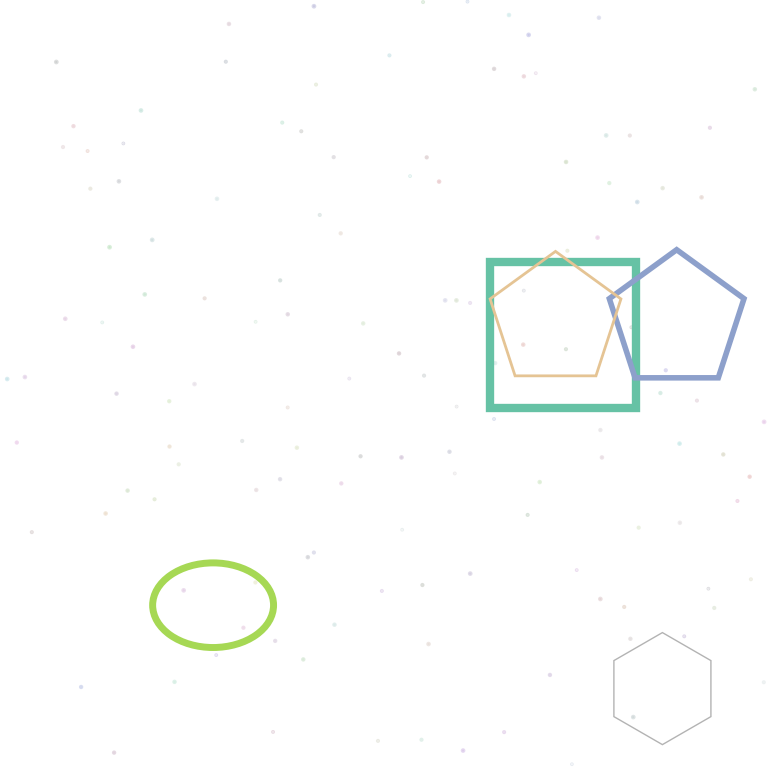[{"shape": "square", "thickness": 3, "radius": 0.48, "center": [0.731, 0.565]}, {"shape": "pentagon", "thickness": 2, "radius": 0.46, "center": [0.879, 0.584]}, {"shape": "oval", "thickness": 2.5, "radius": 0.39, "center": [0.277, 0.214]}, {"shape": "pentagon", "thickness": 1, "radius": 0.45, "center": [0.721, 0.584]}, {"shape": "hexagon", "thickness": 0.5, "radius": 0.36, "center": [0.86, 0.106]}]